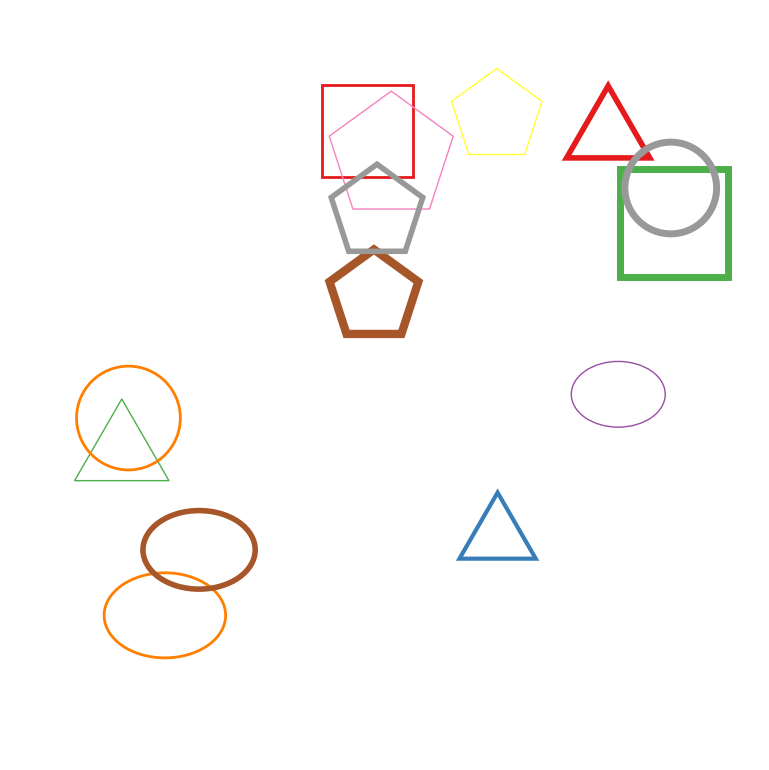[{"shape": "square", "thickness": 1, "radius": 0.3, "center": [0.477, 0.83]}, {"shape": "triangle", "thickness": 2, "radius": 0.31, "center": [0.79, 0.826]}, {"shape": "triangle", "thickness": 1.5, "radius": 0.29, "center": [0.646, 0.303]}, {"shape": "square", "thickness": 2.5, "radius": 0.35, "center": [0.876, 0.71]}, {"shape": "triangle", "thickness": 0.5, "radius": 0.35, "center": [0.158, 0.411]}, {"shape": "oval", "thickness": 0.5, "radius": 0.3, "center": [0.803, 0.488]}, {"shape": "circle", "thickness": 1, "radius": 0.34, "center": [0.167, 0.457]}, {"shape": "oval", "thickness": 1, "radius": 0.39, "center": [0.214, 0.201]}, {"shape": "pentagon", "thickness": 0.5, "radius": 0.31, "center": [0.645, 0.849]}, {"shape": "oval", "thickness": 2, "radius": 0.36, "center": [0.259, 0.286]}, {"shape": "pentagon", "thickness": 3, "radius": 0.3, "center": [0.486, 0.615]}, {"shape": "pentagon", "thickness": 0.5, "radius": 0.42, "center": [0.508, 0.797]}, {"shape": "pentagon", "thickness": 2, "radius": 0.31, "center": [0.49, 0.724]}, {"shape": "circle", "thickness": 2.5, "radius": 0.3, "center": [0.871, 0.756]}]